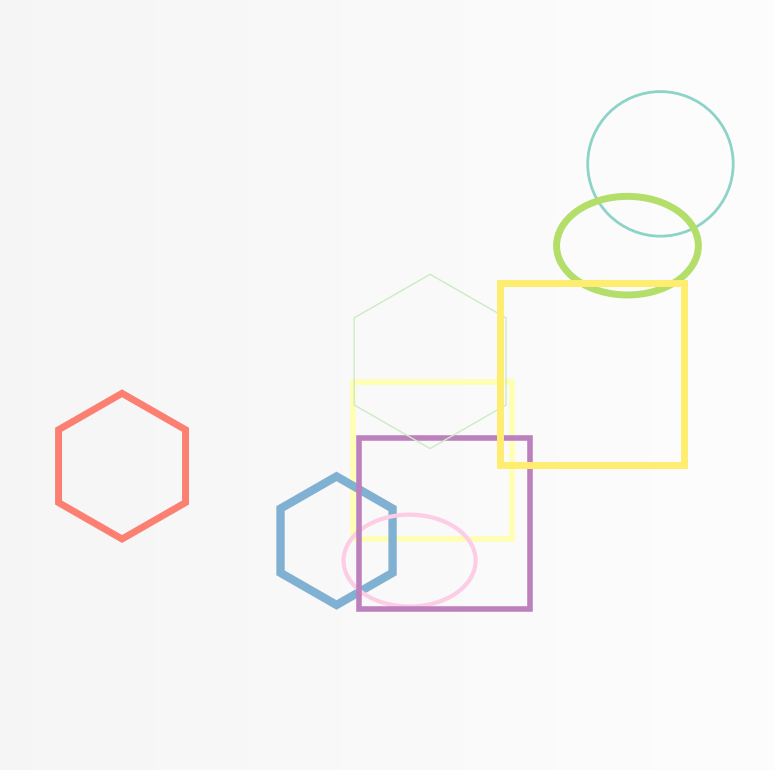[{"shape": "circle", "thickness": 1, "radius": 0.47, "center": [0.852, 0.787]}, {"shape": "square", "thickness": 2, "radius": 0.51, "center": [0.558, 0.402]}, {"shape": "hexagon", "thickness": 2.5, "radius": 0.47, "center": [0.157, 0.395]}, {"shape": "hexagon", "thickness": 3, "radius": 0.42, "center": [0.434, 0.298]}, {"shape": "oval", "thickness": 2.5, "radius": 0.46, "center": [0.81, 0.681]}, {"shape": "oval", "thickness": 1.5, "radius": 0.43, "center": [0.529, 0.272]}, {"shape": "square", "thickness": 2, "radius": 0.55, "center": [0.573, 0.32]}, {"shape": "hexagon", "thickness": 0.5, "radius": 0.57, "center": [0.555, 0.531]}, {"shape": "square", "thickness": 2.5, "radius": 0.59, "center": [0.764, 0.515]}]